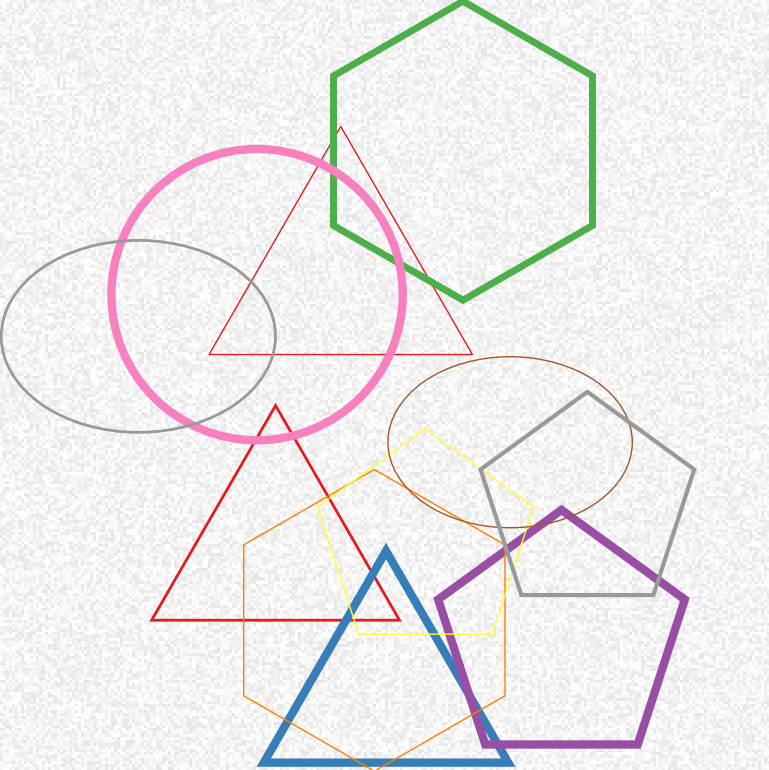[{"shape": "triangle", "thickness": 1, "radius": 0.93, "center": [0.358, 0.287]}, {"shape": "triangle", "thickness": 0.5, "radius": 0.99, "center": [0.443, 0.638]}, {"shape": "triangle", "thickness": 3, "radius": 0.92, "center": [0.501, 0.101]}, {"shape": "hexagon", "thickness": 2.5, "radius": 0.97, "center": [0.601, 0.804]}, {"shape": "pentagon", "thickness": 3, "radius": 0.84, "center": [0.729, 0.169]}, {"shape": "hexagon", "thickness": 0.5, "radius": 0.98, "center": [0.486, 0.194]}, {"shape": "pentagon", "thickness": 0.5, "radius": 0.74, "center": [0.553, 0.296]}, {"shape": "oval", "thickness": 0.5, "radius": 0.79, "center": [0.663, 0.426]}, {"shape": "circle", "thickness": 3, "radius": 0.95, "center": [0.334, 0.617]}, {"shape": "pentagon", "thickness": 1.5, "radius": 0.73, "center": [0.763, 0.345]}, {"shape": "oval", "thickness": 1, "radius": 0.89, "center": [0.18, 0.563]}]